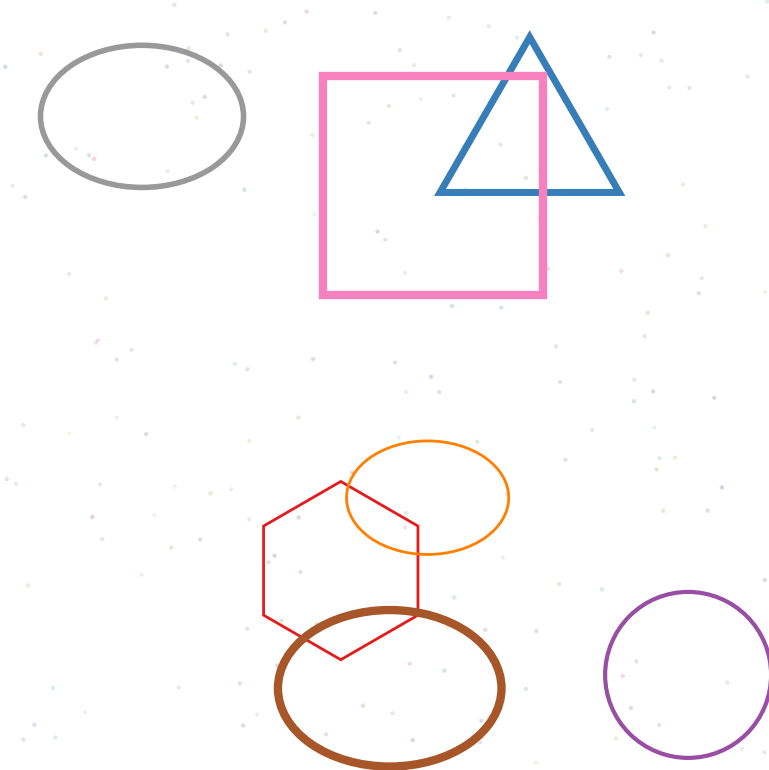[{"shape": "hexagon", "thickness": 1, "radius": 0.58, "center": [0.443, 0.259]}, {"shape": "triangle", "thickness": 2.5, "radius": 0.67, "center": [0.688, 0.817]}, {"shape": "circle", "thickness": 1.5, "radius": 0.54, "center": [0.894, 0.123]}, {"shape": "oval", "thickness": 1, "radius": 0.53, "center": [0.555, 0.354]}, {"shape": "oval", "thickness": 3, "radius": 0.73, "center": [0.506, 0.106]}, {"shape": "square", "thickness": 3, "radius": 0.71, "center": [0.562, 0.759]}, {"shape": "oval", "thickness": 2, "radius": 0.66, "center": [0.184, 0.849]}]